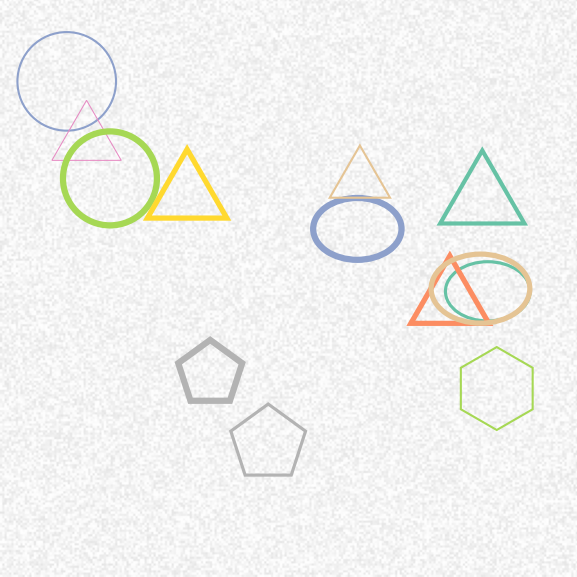[{"shape": "triangle", "thickness": 2, "radius": 0.42, "center": [0.835, 0.654]}, {"shape": "oval", "thickness": 1.5, "radius": 0.37, "center": [0.845, 0.495]}, {"shape": "triangle", "thickness": 2.5, "radius": 0.39, "center": [0.779, 0.478]}, {"shape": "oval", "thickness": 3, "radius": 0.38, "center": [0.619, 0.603]}, {"shape": "circle", "thickness": 1, "radius": 0.43, "center": [0.116, 0.858]}, {"shape": "triangle", "thickness": 0.5, "radius": 0.35, "center": [0.15, 0.756]}, {"shape": "circle", "thickness": 3, "radius": 0.41, "center": [0.19, 0.69]}, {"shape": "hexagon", "thickness": 1, "radius": 0.36, "center": [0.86, 0.326]}, {"shape": "triangle", "thickness": 2.5, "radius": 0.4, "center": [0.324, 0.661]}, {"shape": "triangle", "thickness": 1, "radius": 0.3, "center": [0.623, 0.687]}, {"shape": "oval", "thickness": 2.5, "radius": 0.43, "center": [0.832, 0.499]}, {"shape": "pentagon", "thickness": 3, "radius": 0.29, "center": [0.364, 0.352]}, {"shape": "pentagon", "thickness": 1.5, "radius": 0.34, "center": [0.464, 0.231]}]